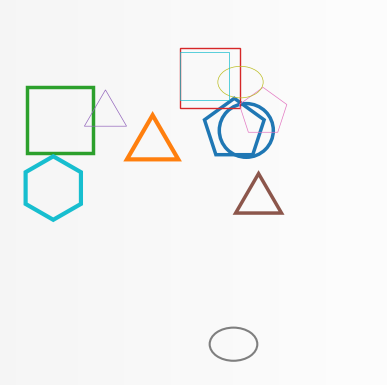[{"shape": "pentagon", "thickness": 2.5, "radius": 0.4, "center": [0.605, 0.664]}, {"shape": "circle", "thickness": 2.5, "radius": 0.35, "center": [0.636, 0.661]}, {"shape": "triangle", "thickness": 3, "radius": 0.38, "center": [0.394, 0.624]}, {"shape": "square", "thickness": 2.5, "radius": 0.43, "center": [0.154, 0.689]}, {"shape": "square", "thickness": 1, "radius": 0.39, "center": [0.543, 0.798]}, {"shape": "triangle", "thickness": 0.5, "radius": 0.31, "center": [0.272, 0.704]}, {"shape": "triangle", "thickness": 2.5, "radius": 0.34, "center": [0.667, 0.481]}, {"shape": "pentagon", "thickness": 0.5, "radius": 0.32, "center": [0.679, 0.709]}, {"shape": "oval", "thickness": 1.5, "radius": 0.31, "center": [0.603, 0.106]}, {"shape": "oval", "thickness": 0.5, "radius": 0.29, "center": [0.621, 0.787]}, {"shape": "hexagon", "thickness": 3, "radius": 0.41, "center": [0.137, 0.512]}, {"shape": "square", "thickness": 0.5, "radius": 0.31, "center": [0.528, 0.803]}]